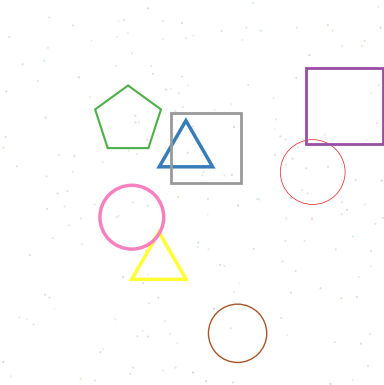[{"shape": "circle", "thickness": 0.5, "radius": 0.42, "center": [0.812, 0.553]}, {"shape": "triangle", "thickness": 2.5, "radius": 0.4, "center": [0.483, 0.607]}, {"shape": "pentagon", "thickness": 1.5, "radius": 0.45, "center": [0.333, 0.688]}, {"shape": "square", "thickness": 2, "radius": 0.49, "center": [0.895, 0.725]}, {"shape": "triangle", "thickness": 2.5, "radius": 0.41, "center": [0.413, 0.315]}, {"shape": "circle", "thickness": 1, "radius": 0.38, "center": [0.617, 0.134]}, {"shape": "circle", "thickness": 2.5, "radius": 0.41, "center": [0.342, 0.436]}, {"shape": "square", "thickness": 2, "radius": 0.46, "center": [0.536, 0.616]}]